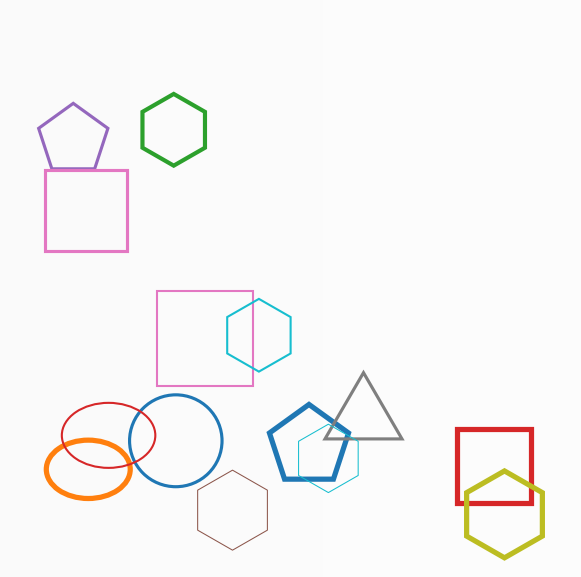[{"shape": "pentagon", "thickness": 2.5, "radius": 0.36, "center": [0.532, 0.227]}, {"shape": "circle", "thickness": 1.5, "radius": 0.4, "center": [0.302, 0.236]}, {"shape": "oval", "thickness": 2.5, "radius": 0.36, "center": [0.152, 0.186]}, {"shape": "hexagon", "thickness": 2, "radius": 0.31, "center": [0.299, 0.774]}, {"shape": "square", "thickness": 2.5, "radius": 0.32, "center": [0.85, 0.192]}, {"shape": "oval", "thickness": 1, "radius": 0.4, "center": [0.187, 0.245]}, {"shape": "pentagon", "thickness": 1.5, "radius": 0.31, "center": [0.126, 0.758]}, {"shape": "hexagon", "thickness": 0.5, "radius": 0.35, "center": [0.4, 0.116]}, {"shape": "square", "thickness": 1, "radius": 0.41, "center": [0.353, 0.413]}, {"shape": "square", "thickness": 1.5, "radius": 0.35, "center": [0.148, 0.635]}, {"shape": "triangle", "thickness": 1.5, "radius": 0.38, "center": [0.625, 0.277]}, {"shape": "hexagon", "thickness": 2.5, "radius": 0.38, "center": [0.868, 0.108]}, {"shape": "hexagon", "thickness": 0.5, "radius": 0.3, "center": [0.565, 0.205]}, {"shape": "hexagon", "thickness": 1, "radius": 0.31, "center": [0.445, 0.419]}]